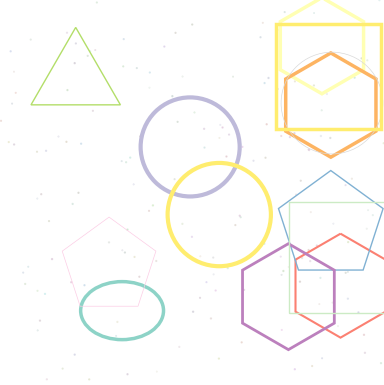[{"shape": "oval", "thickness": 2.5, "radius": 0.54, "center": [0.317, 0.193]}, {"shape": "hexagon", "thickness": 2.5, "radius": 0.62, "center": [0.836, 0.881]}, {"shape": "circle", "thickness": 3, "radius": 0.64, "center": [0.494, 0.618]}, {"shape": "hexagon", "thickness": 1.5, "radius": 0.68, "center": [0.884, 0.258]}, {"shape": "pentagon", "thickness": 1, "radius": 0.71, "center": [0.859, 0.414]}, {"shape": "hexagon", "thickness": 2.5, "radius": 0.68, "center": [0.859, 0.727]}, {"shape": "triangle", "thickness": 1, "radius": 0.67, "center": [0.197, 0.795]}, {"shape": "pentagon", "thickness": 0.5, "radius": 0.64, "center": [0.283, 0.308]}, {"shape": "circle", "thickness": 0.5, "radius": 0.66, "center": [0.862, 0.732]}, {"shape": "hexagon", "thickness": 2, "radius": 0.69, "center": [0.749, 0.229]}, {"shape": "square", "thickness": 1, "radius": 0.72, "center": [0.895, 0.331]}, {"shape": "square", "thickness": 2.5, "radius": 0.68, "center": [0.853, 0.801]}, {"shape": "circle", "thickness": 3, "radius": 0.67, "center": [0.569, 0.443]}]